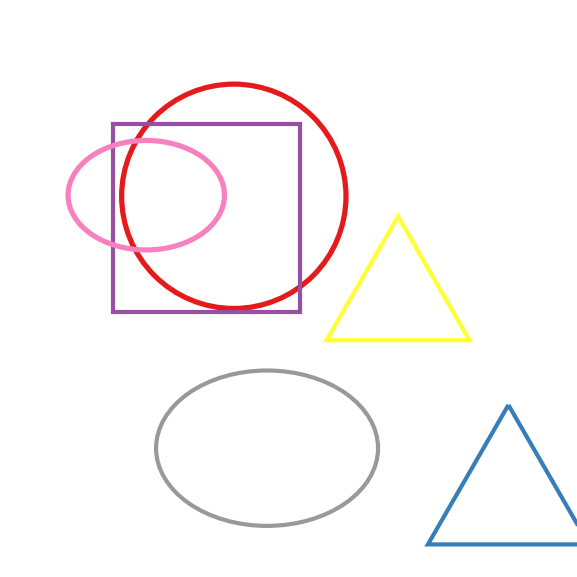[{"shape": "circle", "thickness": 2.5, "radius": 0.97, "center": [0.405, 0.659]}, {"shape": "triangle", "thickness": 2, "radius": 0.8, "center": [0.88, 0.137]}, {"shape": "square", "thickness": 2, "radius": 0.81, "center": [0.358, 0.622]}, {"shape": "triangle", "thickness": 2, "radius": 0.71, "center": [0.689, 0.481]}, {"shape": "oval", "thickness": 2.5, "radius": 0.68, "center": [0.253, 0.661]}, {"shape": "oval", "thickness": 2, "radius": 0.96, "center": [0.462, 0.223]}]